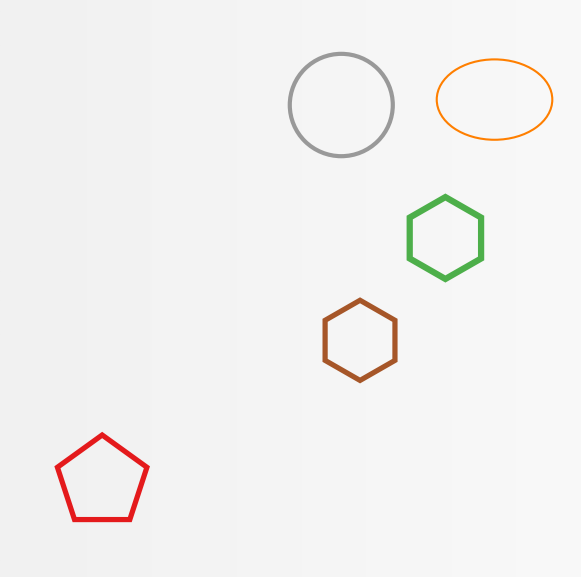[{"shape": "pentagon", "thickness": 2.5, "radius": 0.4, "center": [0.176, 0.165]}, {"shape": "hexagon", "thickness": 3, "radius": 0.35, "center": [0.766, 0.587]}, {"shape": "oval", "thickness": 1, "radius": 0.5, "center": [0.851, 0.827]}, {"shape": "hexagon", "thickness": 2.5, "radius": 0.35, "center": [0.619, 0.41]}, {"shape": "circle", "thickness": 2, "radius": 0.44, "center": [0.587, 0.817]}]